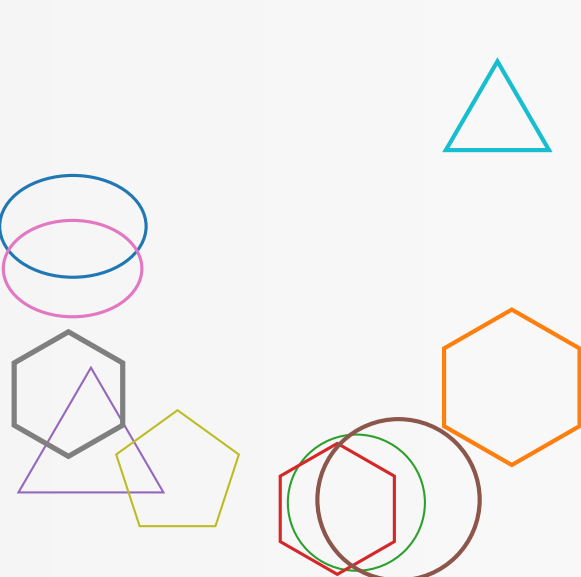[{"shape": "oval", "thickness": 1.5, "radius": 0.63, "center": [0.125, 0.607]}, {"shape": "hexagon", "thickness": 2, "radius": 0.67, "center": [0.881, 0.329]}, {"shape": "circle", "thickness": 1, "radius": 0.59, "center": [0.613, 0.129]}, {"shape": "hexagon", "thickness": 1.5, "radius": 0.57, "center": [0.58, 0.118]}, {"shape": "triangle", "thickness": 1, "radius": 0.72, "center": [0.156, 0.218]}, {"shape": "circle", "thickness": 2, "radius": 0.7, "center": [0.686, 0.134]}, {"shape": "oval", "thickness": 1.5, "radius": 0.6, "center": [0.125, 0.534]}, {"shape": "hexagon", "thickness": 2.5, "radius": 0.54, "center": [0.118, 0.317]}, {"shape": "pentagon", "thickness": 1, "radius": 0.55, "center": [0.305, 0.178]}, {"shape": "triangle", "thickness": 2, "radius": 0.51, "center": [0.856, 0.79]}]